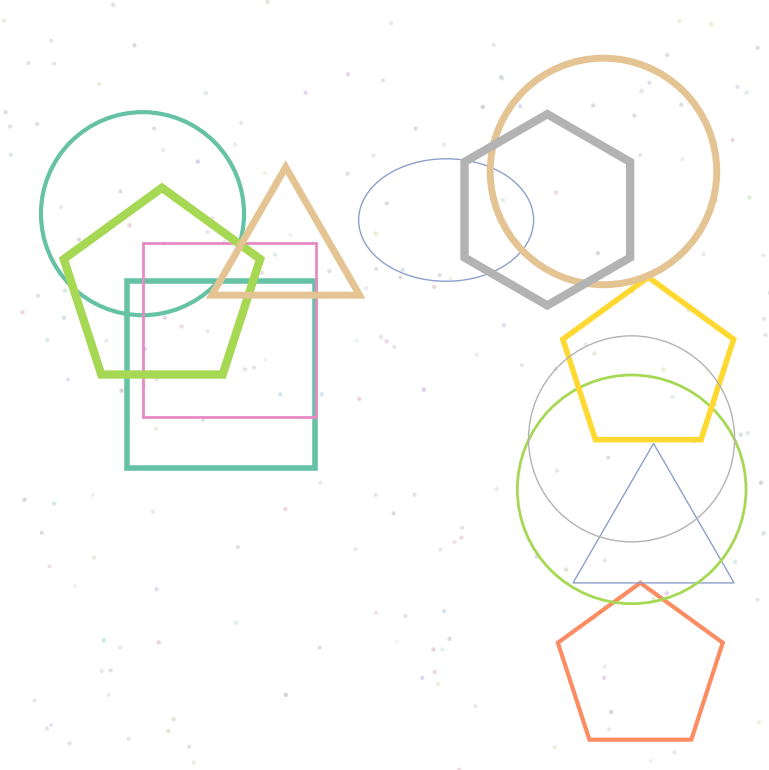[{"shape": "square", "thickness": 2, "radius": 0.61, "center": [0.287, 0.514]}, {"shape": "circle", "thickness": 1.5, "radius": 0.66, "center": [0.185, 0.722]}, {"shape": "pentagon", "thickness": 1.5, "radius": 0.56, "center": [0.832, 0.13]}, {"shape": "triangle", "thickness": 0.5, "radius": 0.6, "center": [0.849, 0.303]}, {"shape": "oval", "thickness": 0.5, "radius": 0.57, "center": [0.579, 0.714]}, {"shape": "square", "thickness": 1, "radius": 0.56, "center": [0.298, 0.572]}, {"shape": "circle", "thickness": 1, "radius": 0.74, "center": [0.82, 0.364]}, {"shape": "pentagon", "thickness": 3, "radius": 0.67, "center": [0.21, 0.622]}, {"shape": "pentagon", "thickness": 2, "radius": 0.58, "center": [0.842, 0.523]}, {"shape": "triangle", "thickness": 2.5, "radius": 0.55, "center": [0.371, 0.672]}, {"shape": "circle", "thickness": 2.5, "radius": 0.74, "center": [0.784, 0.777]}, {"shape": "circle", "thickness": 0.5, "radius": 0.67, "center": [0.82, 0.43]}, {"shape": "hexagon", "thickness": 3, "radius": 0.62, "center": [0.711, 0.728]}]